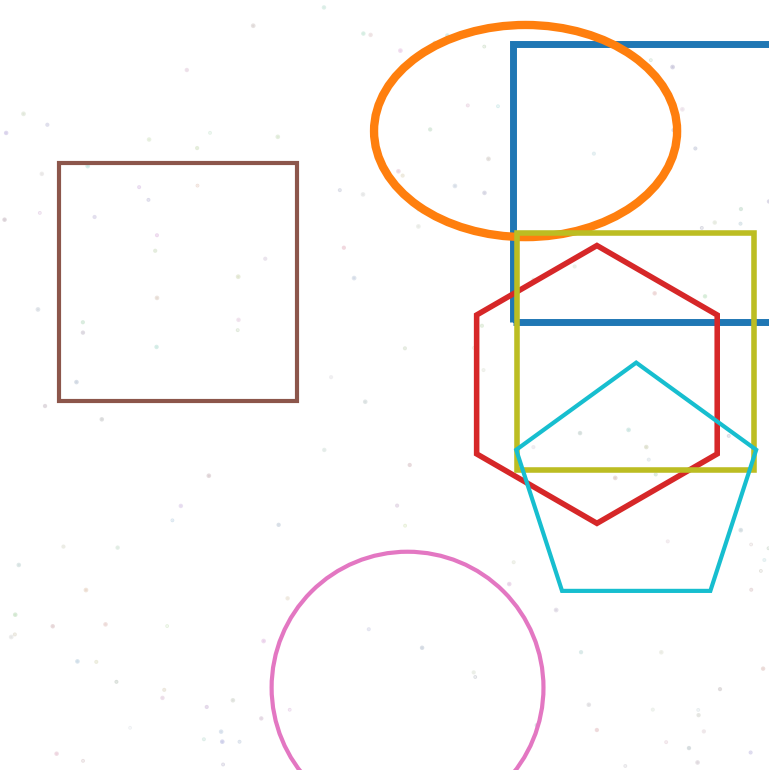[{"shape": "square", "thickness": 2.5, "radius": 0.9, "center": [0.847, 0.762]}, {"shape": "oval", "thickness": 3, "radius": 0.98, "center": [0.683, 0.83]}, {"shape": "hexagon", "thickness": 2, "radius": 0.9, "center": [0.775, 0.501]}, {"shape": "square", "thickness": 1.5, "radius": 0.77, "center": [0.232, 0.633]}, {"shape": "circle", "thickness": 1.5, "radius": 0.88, "center": [0.529, 0.107]}, {"shape": "square", "thickness": 2, "radius": 0.77, "center": [0.825, 0.543]}, {"shape": "pentagon", "thickness": 1.5, "radius": 0.82, "center": [0.826, 0.365]}]